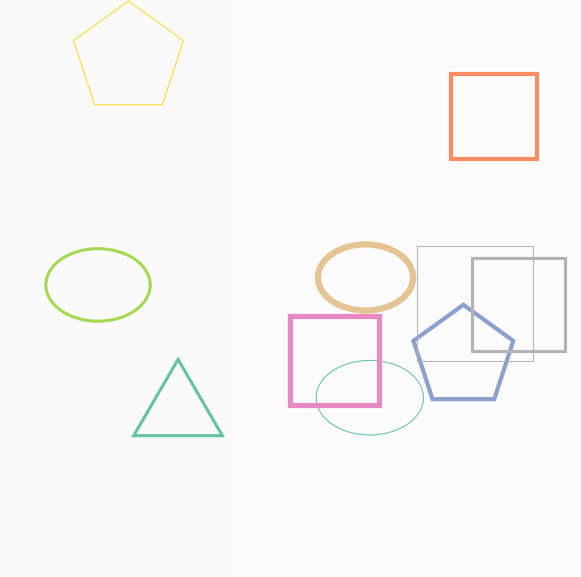[{"shape": "oval", "thickness": 0.5, "radius": 0.46, "center": [0.636, 0.311]}, {"shape": "triangle", "thickness": 1.5, "radius": 0.44, "center": [0.306, 0.289]}, {"shape": "square", "thickness": 2, "radius": 0.37, "center": [0.849, 0.797]}, {"shape": "pentagon", "thickness": 2, "radius": 0.45, "center": [0.797, 0.381]}, {"shape": "square", "thickness": 2.5, "radius": 0.38, "center": [0.576, 0.374]}, {"shape": "oval", "thickness": 1.5, "radius": 0.45, "center": [0.169, 0.506]}, {"shape": "pentagon", "thickness": 0.5, "radius": 0.5, "center": [0.221, 0.898]}, {"shape": "oval", "thickness": 3, "radius": 0.41, "center": [0.629, 0.519]}, {"shape": "square", "thickness": 0.5, "radius": 0.5, "center": [0.817, 0.474]}, {"shape": "square", "thickness": 1.5, "radius": 0.4, "center": [0.892, 0.472]}]